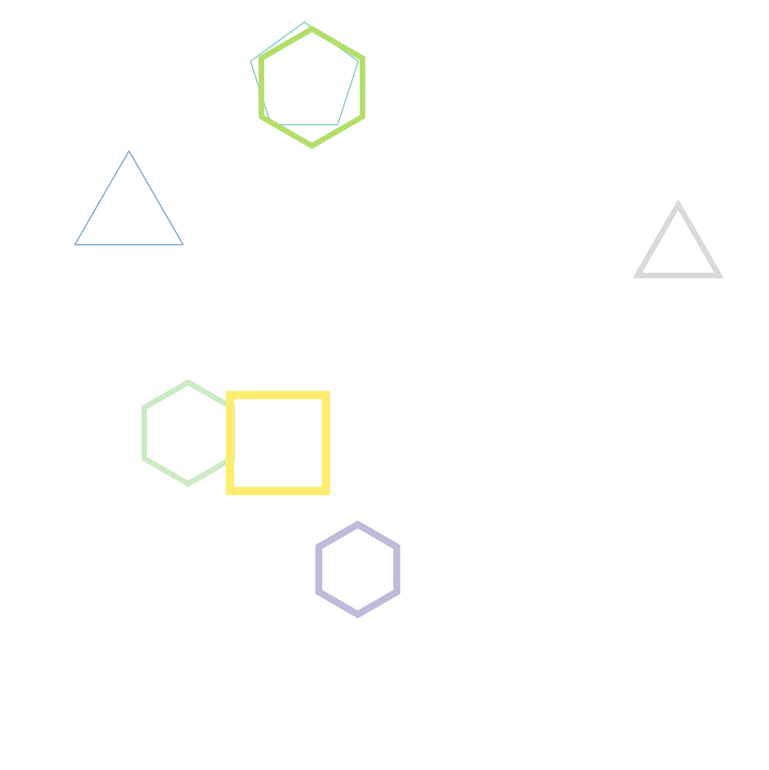[{"shape": "pentagon", "thickness": 0.5, "radius": 0.37, "center": [0.395, 0.898]}, {"shape": "hexagon", "thickness": 2.5, "radius": 0.29, "center": [0.465, 0.26]}, {"shape": "triangle", "thickness": 0.5, "radius": 0.41, "center": [0.168, 0.723]}, {"shape": "hexagon", "thickness": 2, "radius": 0.38, "center": [0.405, 0.886]}, {"shape": "triangle", "thickness": 2, "radius": 0.31, "center": [0.881, 0.673]}, {"shape": "hexagon", "thickness": 2, "radius": 0.33, "center": [0.245, 0.438]}, {"shape": "square", "thickness": 3, "radius": 0.31, "center": [0.361, 0.424]}]